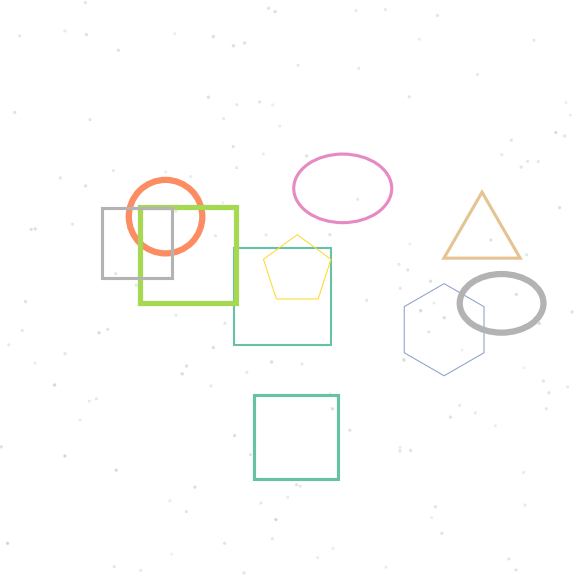[{"shape": "square", "thickness": 1, "radius": 0.42, "center": [0.489, 0.485]}, {"shape": "square", "thickness": 1.5, "radius": 0.36, "center": [0.513, 0.243]}, {"shape": "circle", "thickness": 3, "radius": 0.32, "center": [0.287, 0.624]}, {"shape": "hexagon", "thickness": 0.5, "radius": 0.4, "center": [0.769, 0.428]}, {"shape": "oval", "thickness": 1.5, "radius": 0.42, "center": [0.593, 0.673]}, {"shape": "square", "thickness": 2.5, "radius": 0.41, "center": [0.325, 0.558]}, {"shape": "pentagon", "thickness": 0.5, "radius": 0.31, "center": [0.515, 0.531]}, {"shape": "triangle", "thickness": 1.5, "radius": 0.38, "center": [0.835, 0.59]}, {"shape": "oval", "thickness": 3, "radius": 0.36, "center": [0.869, 0.474]}, {"shape": "square", "thickness": 1.5, "radius": 0.3, "center": [0.237, 0.578]}]